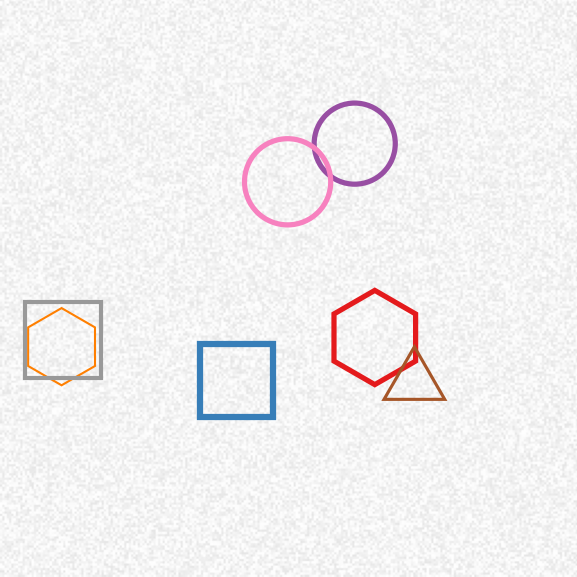[{"shape": "hexagon", "thickness": 2.5, "radius": 0.41, "center": [0.649, 0.415]}, {"shape": "square", "thickness": 3, "radius": 0.32, "center": [0.41, 0.341]}, {"shape": "circle", "thickness": 2.5, "radius": 0.35, "center": [0.614, 0.75]}, {"shape": "hexagon", "thickness": 1, "radius": 0.33, "center": [0.107, 0.399]}, {"shape": "triangle", "thickness": 1.5, "radius": 0.3, "center": [0.718, 0.338]}, {"shape": "circle", "thickness": 2.5, "radius": 0.37, "center": [0.498, 0.684]}, {"shape": "square", "thickness": 2, "radius": 0.33, "center": [0.109, 0.41]}]